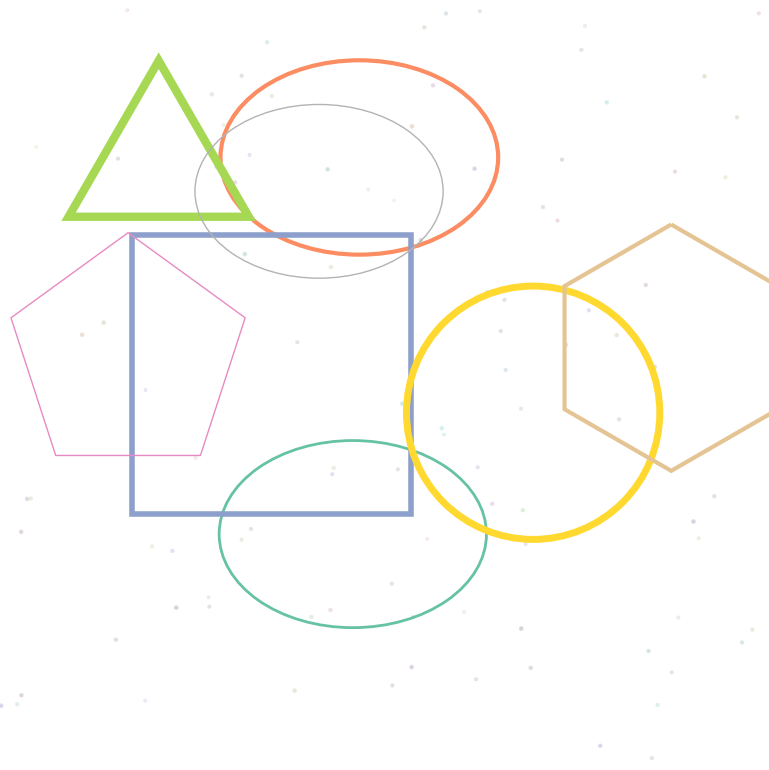[{"shape": "oval", "thickness": 1, "radius": 0.87, "center": [0.458, 0.306]}, {"shape": "oval", "thickness": 1.5, "radius": 0.9, "center": [0.467, 0.796]}, {"shape": "square", "thickness": 2, "radius": 0.91, "center": [0.352, 0.513]}, {"shape": "pentagon", "thickness": 0.5, "radius": 0.8, "center": [0.166, 0.538]}, {"shape": "triangle", "thickness": 3, "radius": 0.68, "center": [0.206, 0.786]}, {"shape": "circle", "thickness": 2.5, "radius": 0.82, "center": [0.692, 0.464]}, {"shape": "hexagon", "thickness": 1.5, "radius": 0.8, "center": [0.872, 0.548]}, {"shape": "oval", "thickness": 0.5, "radius": 0.81, "center": [0.414, 0.752]}]